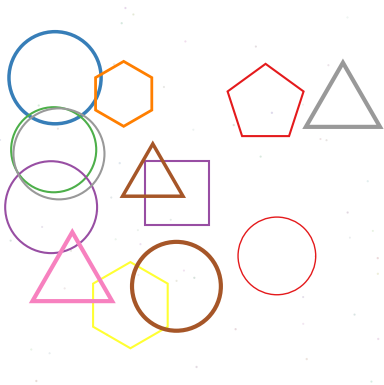[{"shape": "pentagon", "thickness": 1.5, "radius": 0.52, "center": [0.69, 0.73]}, {"shape": "circle", "thickness": 1, "radius": 0.5, "center": [0.719, 0.335]}, {"shape": "circle", "thickness": 2.5, "radius": 0.6, "center": [0.143, 0.798]}, {"shape": "circle", "thickness": 1.5, "radius": 0.55, "center": [0.139, 0.611]}, {"shape": "square", "thickness": 1.5, "radius": 0.42, "center": [0.46, 0.499]}, {"shape": "circle", "thickness": 1.5, "radius": 0.6, "center": [0.133, 0.462]}, {"shape": "hexagon", "thickness": 2, "radius": 0.42, "center": [0.321, 0.756]}, {"shape": "hexagon", "thickness": 1.5, "radius": 0.56, "center": [0.339, 0.207]}, {"shape": "triangle", "thickness": 2.5, "radius": 0.45, "center": [0.397, 0.536]}, {"shape": "circle", "thickness": 3, "radius": 0.58, "center": [0.458, 0.256]}, {"shape": "triangle", "thickness": 3, "radius": 0.6, "center": [0.188, 0.278]}, {"shape": "circle", "thickness": 1.5, "radius": 0.59, "center": [0.153, 0.6]}, {"shape": "triangle", "thickness": 3, "radius": 0.56, "center": [0.891, 0.726]}]